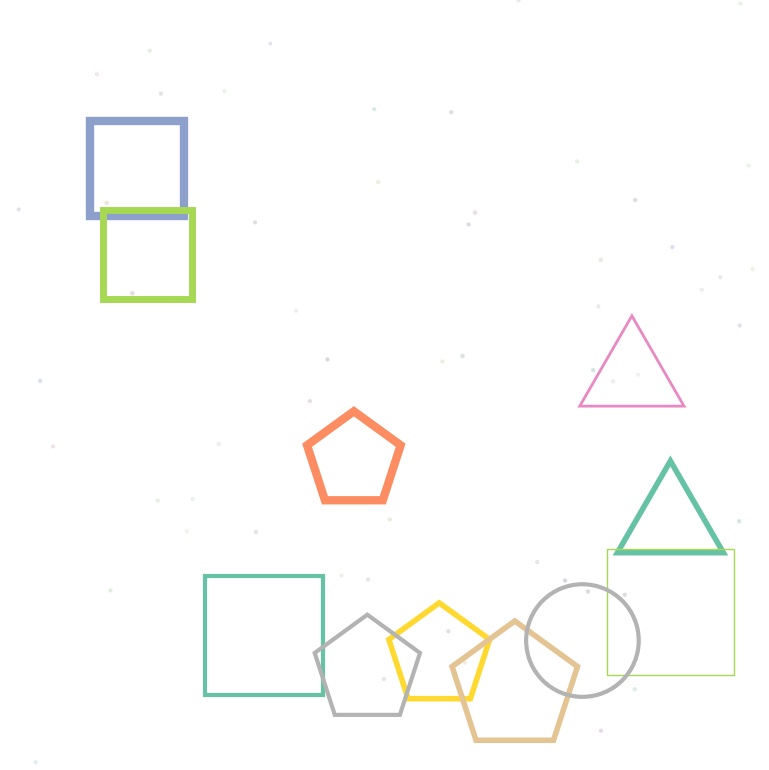[{"shape": "triangle", "thickness": 2, "radius": 0.4, "center": [0.871, 0.322]}, {"shape": "square", "thickness": 1.5, "radius": 0.38, "center": [0.343, 0.175]}, {"shape": "pentagon", "thickness": 3, "radius": 0.32, "center": [0.46, 0.402]}, {"shape": "square", "thickness": 3, "radius": 0.31, "center": [0.178, 0.781]}, {"shape": "triangle", "thickness": 1, "radius": 0.39, "center": [0.821, 0.512]}, {"shape": "square", "thickness": 2.5, "radius": 0.29, "center": [0.192, 0.67]}, {"shape": "square", "thickness": 0.5, "radius": 0.41, "center": [0.871, 0.205]}, {"shape": "pentagon", "thickness": 2, "radius": 0.34, "center": [0.57, 0.148]}, {"shape": "pentagon", "thickness": 2, "radius": 0.43, "center": [0.669, 0.108]}, {"shape": "pentagon", "thickness": 1.5, "radius": 0.36, "center": [0.477, 0.13]}, {"shape": "circle", "thickness": 1.5, "radius": 0.37, "center": [0.756, 0.168]}]